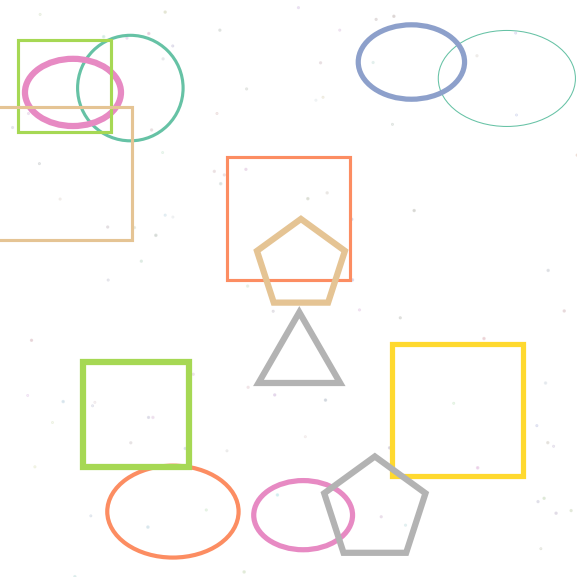[{"shape": "circle", "thickness": 1.5, "radius": 0.46, "center": [0.226, 0.847]}, {"shape": "oval", "thickness": 0.5, "radius": 0.59, "center": [0.878, 0.863]}, {"shape": "square", "thickness": 1.5, "radius": 0.53, "center": [0.499, 0.621]}, {"shape": "oval", "thickness": 2, "radius": 0.57, "center": [0.299, 0.113]}, {"shape": "oval", "thickness": 2.5, "radius": 0.46, "center": [0.712, 0.892]}, {"shape": "oval", "thickness": 3, "radius": 0.42, "center": [0.126, 0.839]}, {"shape": "oval", "thickness": 2.5, "radius": 0.43, "center": [0.525, 0.107]}, {"shape": "square", "thickness": 3, "radius": 0.46, "center": [0.235, 0.281]}, {"shape": "square", "thickness": 1.5, "radius": 0.4, "center": [0.112, 0.85]}, {"shape": "square", "thickness": 2.5, "radius": 0.57, "center": [0.792, 0.289]}, {"shape": "pentagon", "thickness": 3, "radius": 0.4, "center": [0.521, 0.54]}, {"shape": "square", "thickness": 1.5, "radius": 0.58, "center": [0.113, 0.699]}, {"shape": "pentagon", "thickness": 3, "radius": 0.46, "center": [0.649, 0.117]}, {"shape": "triangle", "thickness": 3, "radius": 0.41, "center": [0.518, 0.377]}]